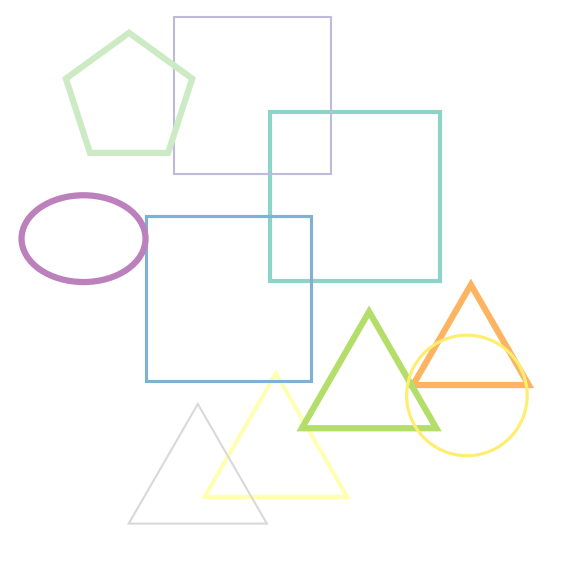[{"shape": "square", "thickness": 2, "radius": 0.73, "center": [0.615, 0.659]}, {"shape": "triangle", "thickness": 2, "radius": 0.71, "center": [0.478, 0.21]}, {"shape": "square", "thickness": 1, "radius": 0.68, "center": [0.438, 0.834]}, {"shape": "square", "thickness": 1.5, "radius": 0.72, "center": [0.396, 0.482]}, {"shape": "triangle", "thickness": 3, "radius": 0.58, "center": [0.815, 0.39]}, {"shape": "triangle", "thickness": 3, "radius": 0.67, "center": [0.639, 0.325]}, {"shape": "triangle", "thickness": 1, "radius": 0.69, "center": [0.343, 0.162]}, {"shape": "oval", "thickness": 3, "radius": 0.54, "center": [0.145, 0.586]}, {"shape": "pentagon", "thickness": 3, "radius": 0.57, "center": [0.223, 0.827]}, {"shape": "circle", "thickness": 1.5, "radius": 0.52, "center": [0.809, 0.314]}]